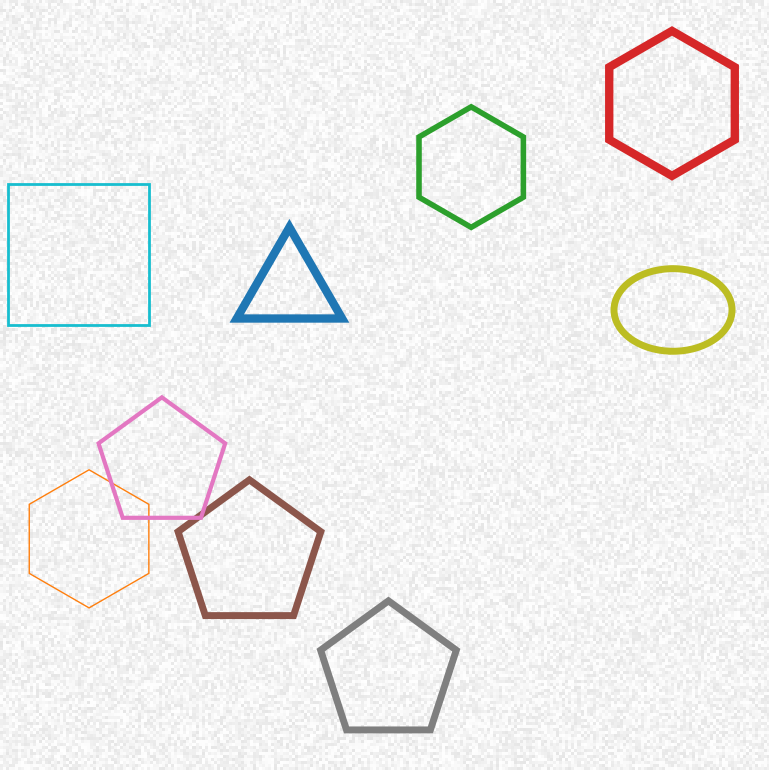[{"shape": "triangle", "thickness": 3, "radius": 0.4, "center": [0.376, 0.626]}, {"shape": "hexagon", "thickness": 0.5, "radius": 0.45, "center": [0.116, 0.3]}, {"shape": "hexagon", "thickness": 2, "radius": 0.39, "center": [0.612, 0.783]}, {"shape": "hexagon", "thickness": 3, "radius": 0.47, "center": [0.873, 0.866]}, {"shape": "pentagon", "thickness": 2.5, "radius": 0.49, "center": [0.324, 0.279]}, {"shape": "pentagon", "thickness": 1.5, "radius": 0.43, "center": [0.21, 0.397]}, {"shape": "pentagon", "thickness": 2.5, "radius": 0.46, "center": [0.504, 0.127]}, {"shape": "oval", "thickness": 2.5, "radius": 0.38, "center": [0.874, 0.597]}, {"shape": "square", "thickness": 1, "radius": 0.46, "center": [0.102, 0.67]}]